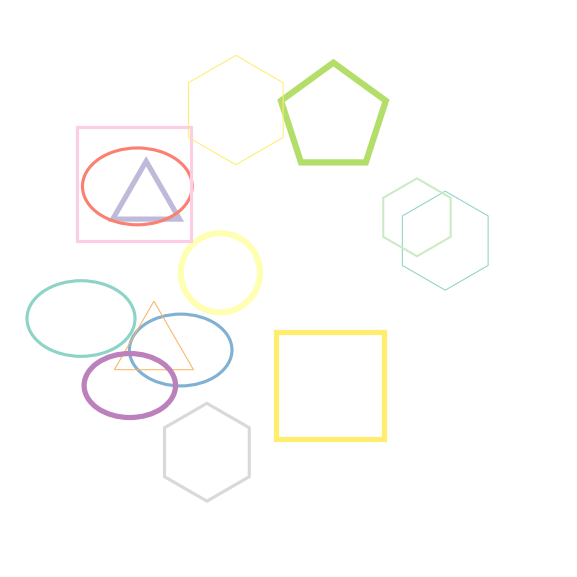[{"shape": "oval", "thickness": 1.5, "radius": 0.47, "center": [0.14, 0.448]}, {"shape": "hexagon", "thickness": 0.5, "radius": 0.43, "center": [0.771, 0.582]}, {"shape": "circle", "thickness": 3, "radius": 0.34, "center": [0.382, 0.527]}, {"shape": "triangle", "thickness": 2.5, "radius": 0.33, "center": [0.253, 0.653]}, {"shape": "oval", "thickness": 1.5, "radius": 0.48, "center": [0.238, 0.676]}, {"shape": "oval", "thickness": 1.5, "radius": 0.44, "center": [0.313, 0.393]}, {"shape": "triangle", "thickness": 0.5, "radius": 0.4, "center": [0.267, 0.399]}, {"shape": "pentagon", "thickness": 3, "radius": 0.48, "center": [0.577, 0.795]}, {"shape": "square", "thickness": 1.5, "radius": 0.49, "center": [0.231, 0.68]}, {"shape": "hexagon", "thickness": 1.5, "radius": 0.42, "center": [0.358, 0.216]}, {"shape": "oval", "thickness": 2.5, "radius": 0.4, "center": [0.225, 0.332]}, {"shape": "hexagon", "thickness": 1, "radius": 0.34, "center": [0.722, 0.623]}, {"shape": "square", "thickness": 2.5, "radius": 0.46, "center": [0.571, 0.331]}, {"shape": "hexagon", "thickness": 0.5, "radius": 0.47, "center": [0.408, 0.809]}]